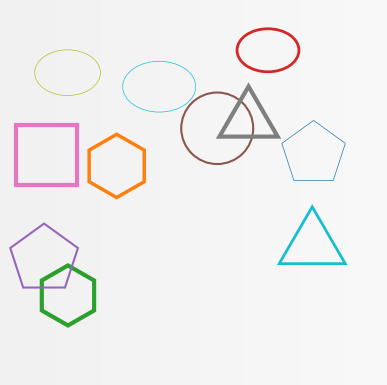[{"shape": "pentagon", "thickness": 0.5, "radius": 0.43, "center": [0.809, 0.601]}, {"shape": "hexagon", "thickness": 2.5, "radius": 0.41, "center": [0.301, 0.569]}, {"shape": "hexagon", "thickness": 3, "radius": 0.39, "center": [0.175, 0.233]}, {"shape": "oval", "thickness": 2, "radius": 0.4, "center": [0.692, 0.869]}, {"shape": "pentagon", "thickness": 1.5, "radius": 0.46, "center": [0.114, 0.327]}, {"shape": "circle", "thickness": 1.5, "radius": 0.46, "center": [0.561, 0.667]}, {"shape": "square", "thickness": 3, "radius": 0.39, "center": [0.119, 0.597]}, {"shape": "triangle", "thickness": 3, "radius": 0.43, "center": [0.641, 0.689]}, {"shape": "oval", "thickness": 0.5, "radius": 0.42, "center": [0.174, 0.811]}, {"shape": "triangle", "thickness": 2, "radius": 0.49, "center": [0.806, 0.364]}, {"shape": "oval", "thickness": 0.5, "radius": 0.47, "center": [0.411, 0.775]}]